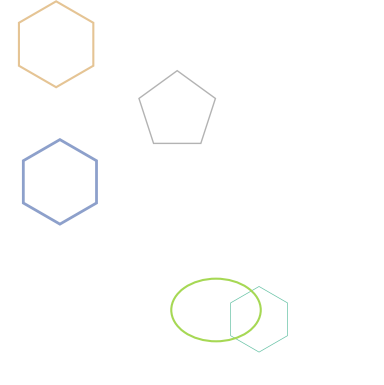[{"shape": "hexagon", "thickness": 0.5, "radius": 0.43, "center": [0.673, 0.171]}, {"shape": "hexagon", "thickness": 2, "radius": 0.55, "center": [0.156, 0.528]}, {"shape": "oval", "thickness": 1.5, "radius": 0.58, "center": [0.561, 0.195]}, {"shape": "hexagon", "thickness": 1.5, "radius": 0.56, "center": [0.146, 0.885]}, {"shape": "pentagon", "thickness": 1, "radius": 0.52, "center": [0.46, 0.712]}]